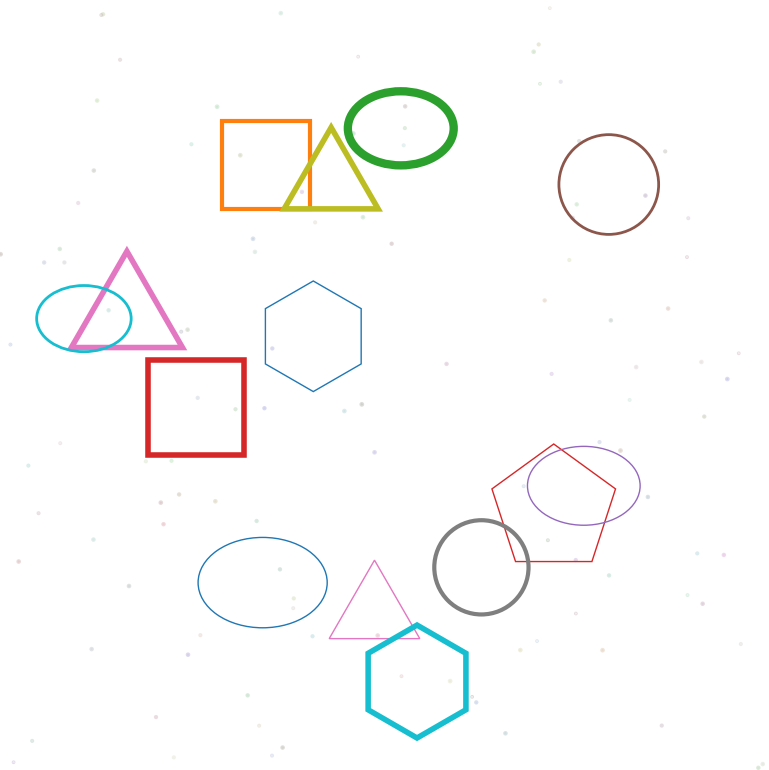[{"shape": "oval", "thickness": 0.5, "radius": 0.42, "center": [0.341, 0.243]}, {"shape": "hexagon", "thickness": 0.5, "radius": 0.36, "center": [0.407, 0.563]}, {"shape": "square", "thickness": 1.5, "radius": 0.29, "center": [0.346, 0.786]}, {"shape": "oval", "thickness": 3, "radius": 0.34, "center": [0.52, 0.833]}, {"shape": "square", "thickness": 2, "radius": 0.31, "center": [0.254, 0.471]}, {"shape": "pentagon", "thickness": 0.5, "radius": 0.42, "center": [0.719, 0.339]}, {"shape": "oval", "thickness": 0.5, "radius": 0.37, "center": [0.758, 0.369]}, {"shape": "circle", "thickness": 1, "radius": 0.32, "center": [0.791, 0.76]}, {"shape": "triangle", "thickness": 0.5, "radius": 0.34, "center": [0.486, 0.205]}, {"shape": "triangle", "thickness": 2, "radius": 0.42, "center": [0.165, 0.59]}, {"shape": "circle", "thickness": 1.5, "radius": 0.31, "center": [0.625, 0.263]}, {"shape": "triangle", "thickness": 2, "radius": 0.35, "center": [0.43, 0.764]}, {"shape": "oval", "thickness": 1, "radius": 0.31, "center": [0.109, 0.586]}, {"shape": "hexagon", "thickness": 2, "radius": 0.37, "center": [0.542, 0.115]}]